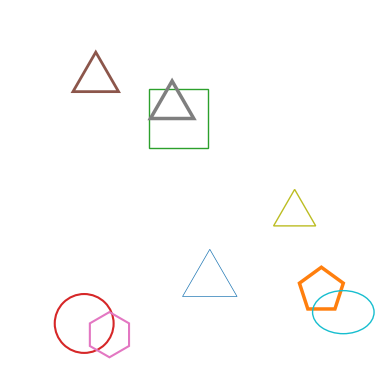[{"shape": "triangle", "thickness": 0.5, "radius": 0.41, "center": [0.545, 0.271]}, {"shape": "pentagon", "thickness": 2.5, "radius": 0.3, "center": [0.835, 0.246]}, {"shape": "square", "thickness": 1, "radius": 0.38, "center": [0.464, 0.693]}, {"shape": "circle", "thickness": 1.5, "radius": 0.38, "center": [0.219, 0.16]}, {"shape": "triangle", "thickness": 2, "radius": 0.34, "center": [0.249, 0.796]}, {"shape": "hexagon", "thickness": 1.5, "radius": 0.29, "center": [0.284, 0.131]}, {"shape": "triangle", "thickness": 2.5, "radius": 0.32, "center": [0.447, 0.725]}, {"shape": "triangle", "thickness": 1, "radius": 0.32, "center": [0.765, 0.445]}, {"shape": "oval", "thickness": 1, "radius": 0.4, "center": [0.892, 0.189]}]